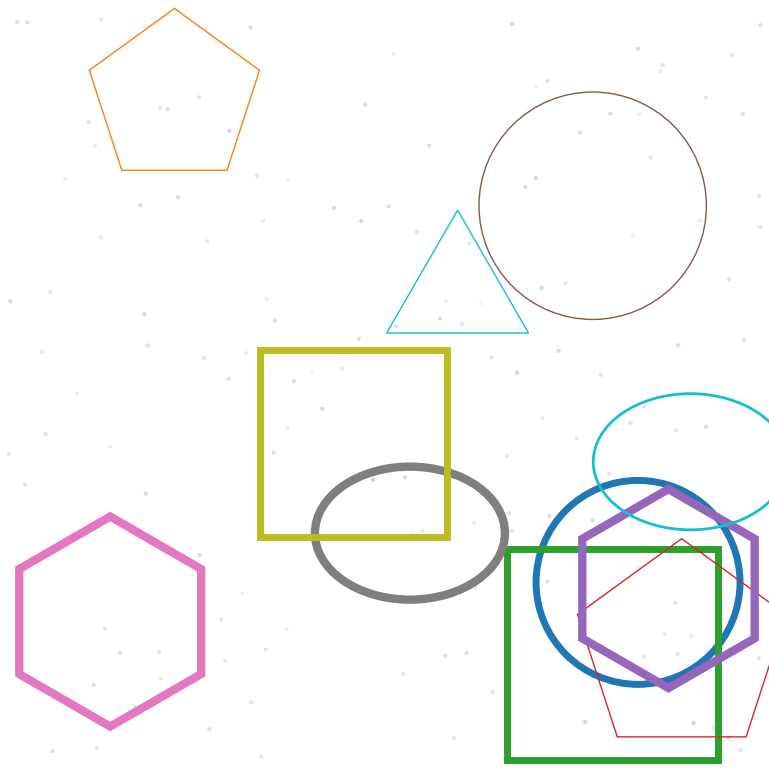[{"shape": "circle", "thickness": 2.5, "radius": 0.66, "center": [0.829, 0.244]}, {"shape": "pentagon", "thickness": 0.5, "radius": 0.58, "center": [0.227, 0.873]}, {"shape": "square", "thickness": 2.5, "radius": 0.68, "center": [0.795, 0.15]}, {"shape": "pentagon", "thickness": 0.5, "radius": 0.71, "center": [0.885, 0.158]}, {"shape": "hexagon", "thickness": 3, "radius": 0.65, "center": [0.868, 0.236]}, {"shape": "circle", "thickness": 0.5, "radius": 0.74, "center": [0.77, 0.733]}, {"shape": "hexagon", "thickness": 3, "radius": 0.68, "center": [0.143, 0.193]}, {"shape": "oval", "thickness": 3, "radius": 0.62, "center": [0.532, 0.308]}, {"shape": "square", "thickness": 2.5, "radius": 0.61, "center": [0.459, 0.424]}, {"shape": "triangle", "thickness": 0.5, "radius": 0.53, "center": [0.594, 0.621]}, {"shape": "oval", "thickness": 1, "radius": 0.63, "center": [0.897, 0.4]}]